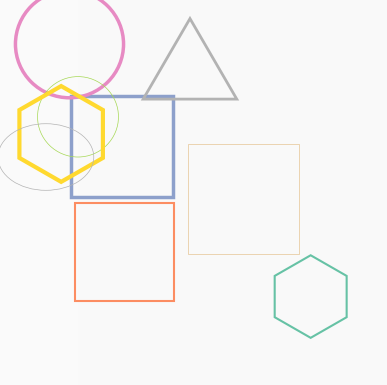[{"shape": "hexagon", "thickness": 1.5, "radius": 0.54, "center": [0.802, 0.23]}, {"shape": "square", "thickness": 1.5, "radius": 0.64, "center": [0.322, 0.345]}, {"shape": "square", "thickness": 2.5, "radius": 0.66, "center": [0.314, 0.62]}, {"shape": "circle", "thickness": 2.5, "radius": 0.7, "center": [0.179, 0.885]}, {"shape": "circle", "thickness": 0.5, "radius": 0.52, "center": [0.201, 0.697]}, {"shape": "hexagon", "thickness": 3, "radius": 0.62, "center": [0.158, 0.652]}, {"shape": "square", "thickness": 0.5, "radius": 0.72, "center": [0.629, 0.484]}, {"shape": "oval", "thickness": 0.5, "radius": 0.62, "center": [0.118, 0.592]}, {"shape": "triangle", "thickness": 2, "radius": 0.7, "center": [0.49, 0.812]}]